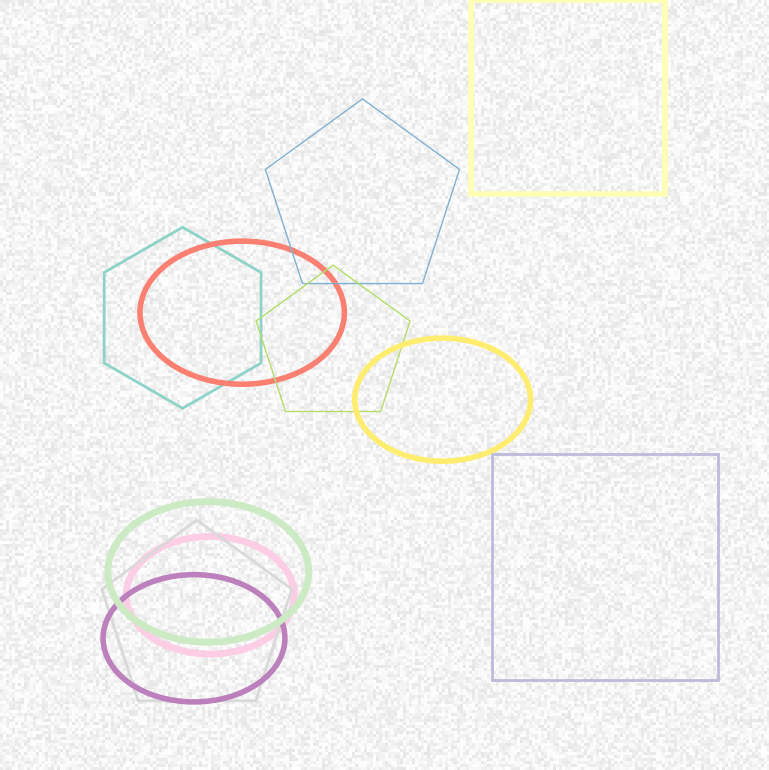[{"shape": "hexagon", "thickness": 1, "radius": 0.59, "center": [0.237, 0.587]}, {"shape": "square", "thickness": 2, "radius": 0.63, "center": [0.738, 0.874]}, {"shape": "square", "thickness": 1, "radius": 0.73, "center": [0.786, 0.264]}, {"shape": "oval", "thickness": 2, "radius": 0.66, "center": [0.315, 0.594]}, {"shape": "pentagon", "thickness": 0.5, "radius": 0.66, "center": [0.471, 0.739]}, {"shape": "pentagon", "thickness": 0.5, "radius": 0.53, "center": [0.433, 0.551]}, {"shape": "oval", "thickness": 2.5, "radius": 0.55, "center": [0.273, 0.227]}, {"shape": "pentagon", "thickness": 1, "radius": 0.65, "center": [0.256, 0.195]}, {"shape": "oval", "thickness": 2, "radius": 0.59, "center": [0.252, 0.171]}, {"shape": "oval", "thickness": 2.5, "radius": 0.65, "center": [0.27, 0.257]}, {"shape": "oval", "thickness": 2, "radius": 0.57, "center": [0.575, 0.481]}]